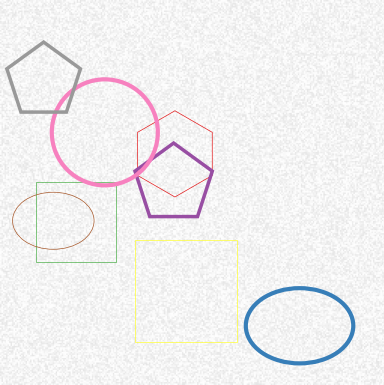[{"shape": "hexagon", "thickness": 0.5, "radius": 0.56, "center": [0.454, 0.6]}, {"shape": "oval", "thickness": 3, "radius": 0.7, "center": [0.778, 0.154]}, {"shape": "square", "thickness": 0.5, "radius": 0.52, "center": [0.197, 0.424]}, {"shape": "pentagon", "thickness": 2.5, "radius": 0.53, "center": [0.451, 0.523]}, {"shape": "square", "thickness": 0.5, "radius": 0.66, "center": [0.483, 0.244]}, {"shape": "oval", "thickness": 0.5, "radius": 0.53, "center": [0.138, 0.427]}, {"shape": "circle", "thickness": 3, "radius": 0.69, "center": [0.272, 0.656]}, {"shape": "pentagon", "thickness": 2.5, "radius": 0.5, "center": [0.113, 0.79]}]